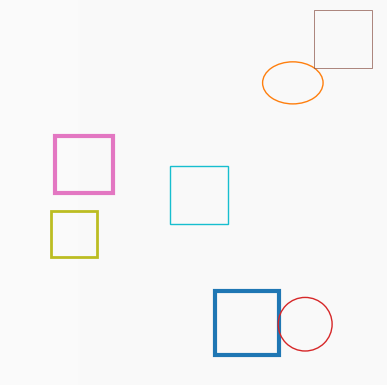[{"shape": "square", "thickness": 3, "radius": 0.41, "center": [0.637, 0.161]}, {"shape": "oval", "thickness": 1, "radius": 0.39, "center": [0.756, 0.785]}, {"shape": "circle", "thickness": 1, "radius": 0.35, "center": [0.788, 0.158]}, {"shape": "square", "thickness": 0.5, "radius": 0.37, "center": [0.884, 0.899]}, {"shape": "square", "thickness": 3, "radius": 0.37, "center": [0.217, 0.572]}, {"shape": "square", "thickness": 2, "radius": 0.3, "center": [0.192, 0.393]}, {"shape": "square", "thickness": 1, "radius": 0.38, "center": [0.514, 0.492]}]